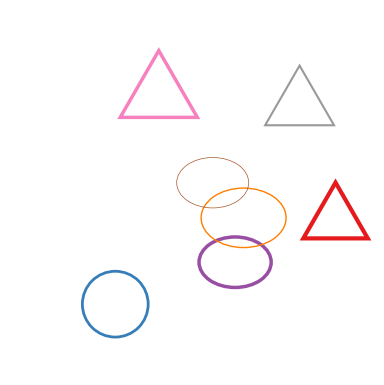[{"shape": "triangle", "thickness": 3, "radius": 0.48, "center": [0.872, 0.429]}, {"shape": "circle", "thickness": 2, "radius": 0.43, "center": [0.299, 0.21]}, {"shape": "oval", "thickness": 2.5, "radius": 0.47, "center": [0.611, 0.319]}, {"shape": "oval", "thickness": 1, "radius": 0.55, "center": [0.633, 0.434]}, {"shape": "oval", "thickness": 0.5, "radius": 0.47, "center": [0.552, 0.525]}, {"shape": "triangle", "thickness": 2.5, "radius": 0.58, "center": [0.412, 0.753]}, {"shape": "triangle", "thickness": 1.5, "radius": 0.52, "center": [0.778, 0.726]}]